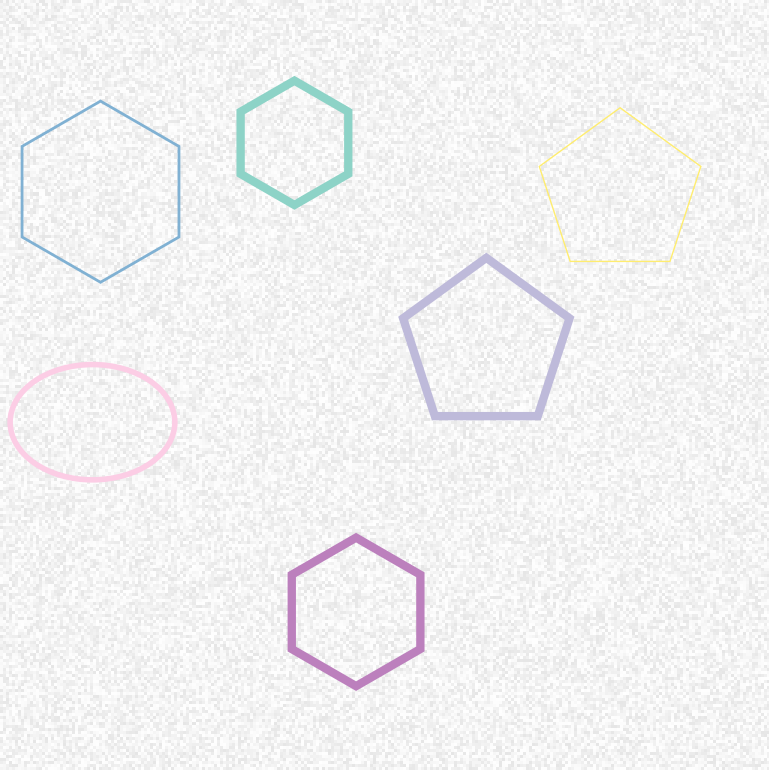[{"shape": "hexagon", "thickness": 3, "radius": 0.4, "center": [0.382, 0.815]}, {"shape": "pentagon", "thickness": 3, "radius": 0.57, "center": [0.632, 0.552]}, {"shape": "hexagon", "thickness": 1, "radius": 0.59, "center": [0.131, 0.751]}, {"shape": "oval", "thickness": 2, "radius": 0.53, "center": [0.12, 0.452]}, {"shape": "hexagon", "thickness": 3, "radius": 0.48, "center": [0.462, 0.205]}, {"shape": "pentagon", "thickness": 0.5, "radius": 0.55, "center": [0.805, 0.75]}]